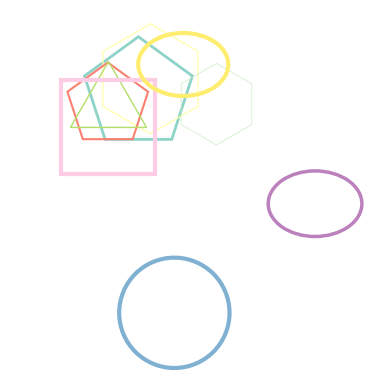[{"shape": "pentagon", "thickness": 2, "radius": 0.74, "center": [0.36, 0.757]}, {"shape": "hexagon", "thickness": 1, "radius": 0.71, "center": [0.391, 0.795]}, {"shape": "pentagon", "thickness": 1.5, "radius": 0.55, "center": [0.28, 0.728]}, {"shape": "circle", "thickness": 3, "radius": 0.72, "center": [0.453, 0.187]}, {"shape": "triangle", "thickness": 1, "radius": 0.57, "center": [0.282, 0.726]}, {"shape": "square", "thickness": 3, "radius": 0.61, "center": [0.28, 0.67]}, {"shape": "oval", "thickness": 2.5, "radius": 0.61, "center": [0.818, 0.471]}, {"shape": "hexagon", "thickness": 0.5, "radius": 0.53, "center": [0.562, 0.729]}, {"shape": "oval", "thickness": 3, "radius": 0.58, "center": [0.476, 0.833]}]